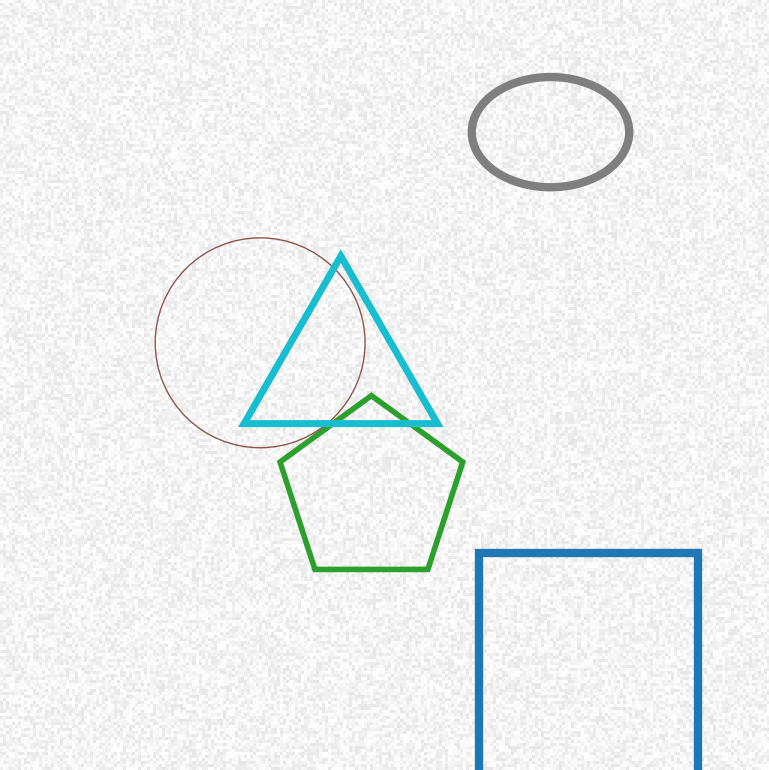[{"shape": "square", "thickness": 3, "radius": 0.71, "center": [0.764, 0.14]}, {"shape": "pentagon", "thickness": 2, "radius": 0.62, "center": [0.482, 0.361]}, {"shape": "circle", "thickness": 0.5, "radius": 0.68, "center": [0.338, 0.555]}, {"shape": "oval", "thickness": 3, "radius": 0.51, "center": [0.715, 0.828]}, {"shape": "triangle", "thickness": 2.5, "radius": 0.73, "center": [0.443, 0.522]}]